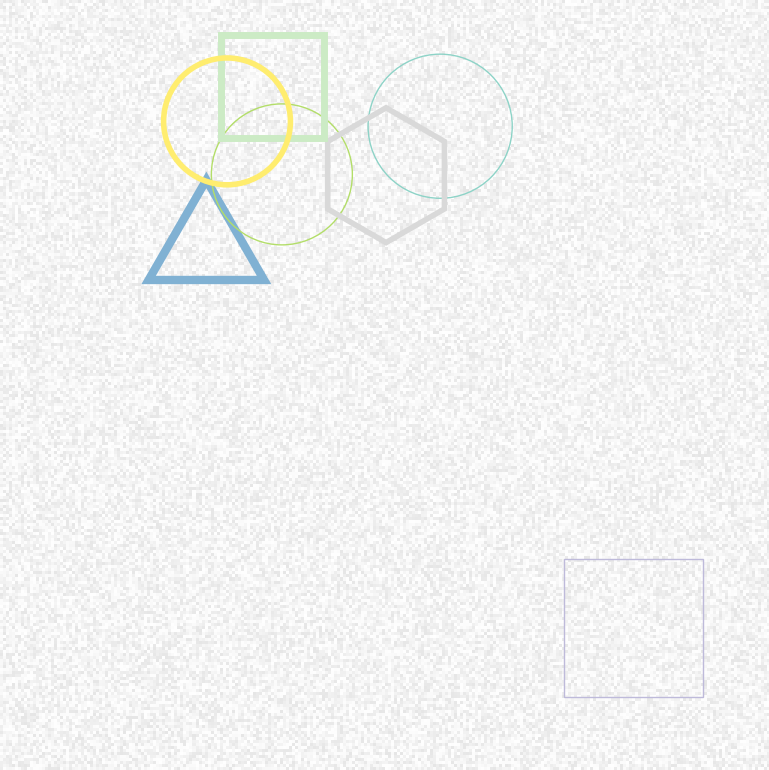[{"shape": "circle", "thickness": 0.5, "radius": 0.47, "center": [0.572, 0.836]}, {"shape": "square", "thickness": 0.5, "radius": 0.45, "center": [0.823, 0.184]}, {"shape": "triangle", "thickness": 3, "radius": 0.43, "center": [0.268, 0.68]}, {"shape": "circle", "thickness": 0.5, "radius": 0.46, "center": [0.366, 0.774]}, {"shape": "hexagon", "thickness": 2, "radius": 0.44, "center": [0.501, 0.772]}, {"shape": "square", "thickness": 2.5, "radius": 0.33, "center": [0.354, 0.888]}, {"shape": "circle", "thickness": 2, "radius": 0.41, "center": [0.295, 0.842]}]